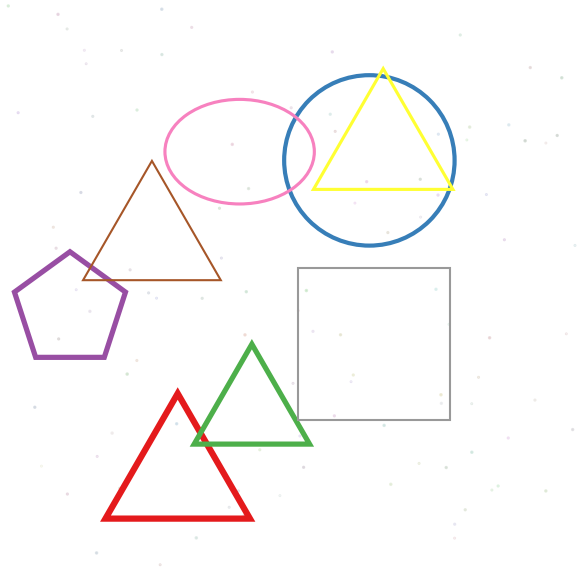[{"shape": "triangle", "thickness": 3, "radius": 0.72, "center": [0.308, 0.173]}, {"shape": "circle", "thickness": 2, "radius": 0.74, "center": [0.64, 0.721]}, {"shape": "triangle", "thickness": 2.5, "radius": 0.58, "center": [0.436, 0.288]}, {"shape": "pentagon", "thickness": 2.5, "radius": 0.51, "center": [0.121, 0.462]}, {"shape": "triangle", "thickness": 1.5, "radius": 0.7, "center": [0.664, 0.741]}, {"shape": "triangle", "thickness": 1, "radius": 0.69, "center": [0.263, 0.583]}, {"shape": "oval", "thickness": 1.5, "radius": 0.65, "center": [0.415, 0.736]}, {"shape": "square", "thickness": 1, "radius": 0.66, "center": [0.647, 0.403]}]